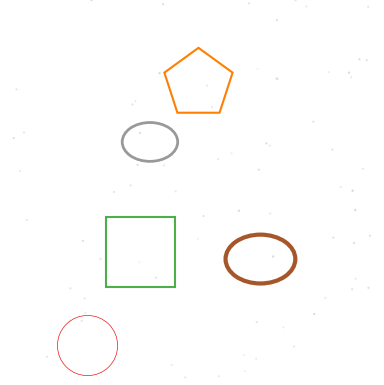[{"shape": "circle", "thickness": 0.5, "radius": 0.39, "center": [0.227, 0.102]}, {"shape": "square", "thickness": 1.5, "radius": 0.45, "center": [0.365, 0.346]}, {"shape": "pentagon", "thickness": 1.5, "radius": 0.47, "center": [0.516, 0.783]}, {"shape": "oval", "thickness": 3, "radius": 0.45, "center": [0.676, 0.327]}, {"shape": "oval", "thickness": 2, "radius": 0.36, "center": [0.389, 0.631]}]